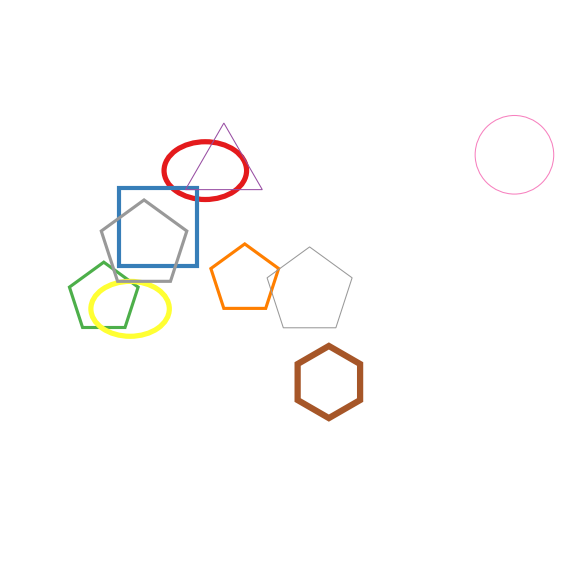[{"shape": "oval", "thickness": 2.5, "radius": 0.36, "center": [0.356, 0.704]}, {"shape": "square", "thickness": 2, "radius": 0.34, "center": [0.274, 0.606]}, {"shape": "pentagon", "thickness": 1.5, "radius": 0.31, "center": [0.18, 0.483]}, {"shape": "triangle", "thickness": 0.5, "radius": 0.38, "center": [0.388, 0.709]}, {"shape": "pentagon", "thickness": 1.5, "radius": 0.31, "center": [0.424, 0.515]}, {"shape": "oval", "thickness": 2.5, "radius": 0.34, "center": [0.225, 0.464]}, {"shape": "hexagon", "thickness": 3, "radius": 0.31, "center": [0.569, 0.338]}, {"shape": "circle", "thickness": 0.5, "radius": 0.34, "center": [0.891, 0.731]}, {"shape": "pentagon", "thickness": 1.5, "radius": 0.39, "center": [0.249, 0.575]}, {"shape": "pentagon", "thickness": 0.5, "radius": 0.39, "center": [0.536, 0.494]}]